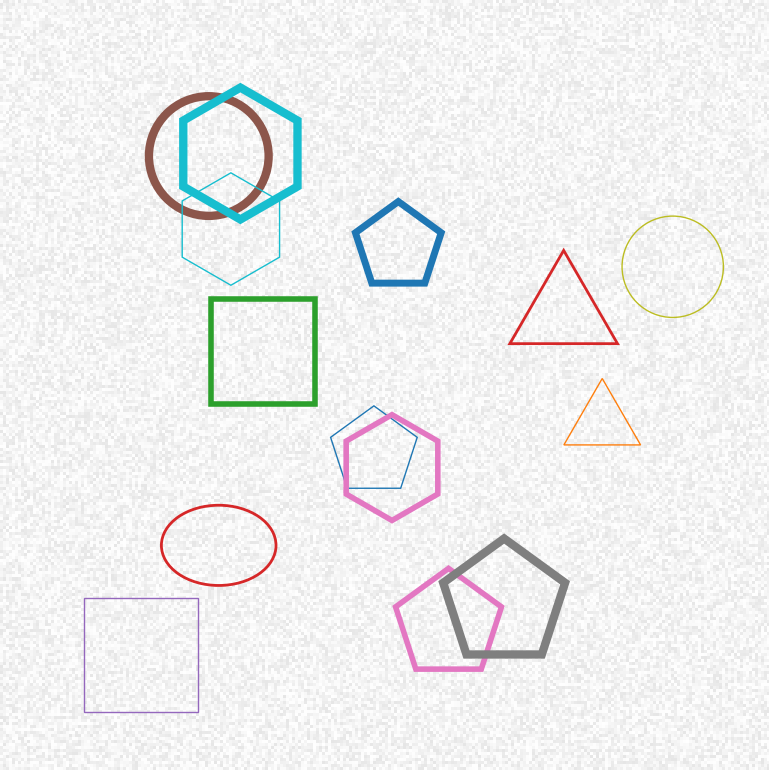[{"shape": "pentagon", "thickness": 2.5, "radius": 0.29, "center": [0.517, 0.68]}, {"shape": "pentagon", "thickness": 0.5, "radius": 0.3, "center": [0.486, 0.414]}, {"shape": "triangle", "thickness": 0.5, "radius": 0.29, "center": [0.782, 0.451]}, {"shape": "square", "thickness": 2, "radius": 0.34, "center": [0.342, 0.543]}, {"shape": "oval", "thickness": 1, "radius": 0.37, "center": [0.284, 0.292]}, {"shape": "triangle", "thickness": 1, "radius": 0.4, "center": [0.732, 0.594]}, {"shape": "square", "thickness": 0.5, "radius": 0.37, "center": [0.183, 0.149]}, {"shape": "circle", "thickness": 3, "radius": 0.39, "center": [0.271, 0.797]}, {"shape": "hexagon", "thickness": 2, "radius": 0.34, "center": [0.509, 0.393]}, {"shape": "pentagon", "thickness": 2, "radius": 0.36, "center": [0.583, 0.189]}, {"shape": "pentagon", "thickness": 3, "radius": 0.42, "center": [0.655, 0.217]}, {"shape": "circle", "thickness": 0.5, "radius": 0.33, "center": [0.874, 0.654]}, {"shape": "hexagon", "thickness": 3, "radius": 0.43, "center": [0.312, 0.801]}, {"shape": "hexagon", "thickness": 0.5, "radius": 0.37, "center": [0.3, 0.703]}]